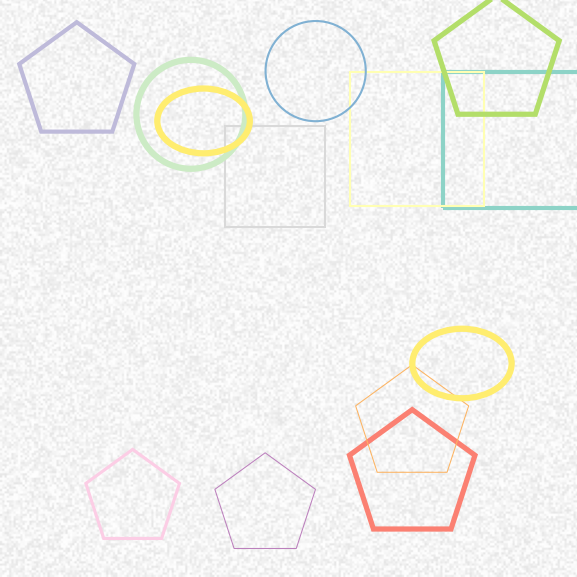[{"shape": "square", "thickness": 2, "radius": 0.59, "center": [0.884, 0.757]}, {"shape": "square", "thickness": 1, "radius": 0.58, "center": [0.722, 0.759]}, {"shape": "pentagon", "thickness": 2, "radius": 0.52, "center": [0.133, 0.856]}, {"shape": "pentagon", "thickness": 2.5, "radius": 0.57, "center": [0.714, 0.176]}, {"shape": "circle", "thickness": 1, "radius": 0.43, "center": [0.547, 0.876]}, {"shape": "pentagon", "thickness": 0.5, "radius": 0.51, "center": [0.714, 0.265]}, {"shape": "pentagon", "thickness": 2.5, "radius": 0.57, "center": [0.86, 0.893]}, {"shape": "pentagon", "thickness": 1.5, "radius": 0.43, "center": [0.23, 0.136]}, {"shape": "square", "thickness": 1, "radius": 0.44, "center": [0.476, 0.693]}, {"shape": "pentagon", "thickness": 0.5, "radius": 0.46, "center": [0.459, 0.123]}, {"shape": "circle", "thickness": 3, "radius": 0.47, "center": [0.331, 0.801]}, {"shape": "oval", "thickness": 3, "radius": 0.43, "center": [0.8, 0.37]}, {"shape": "oval", "thickness": 3, "radius": 0.4, "center": [0.352, 0.79]}]